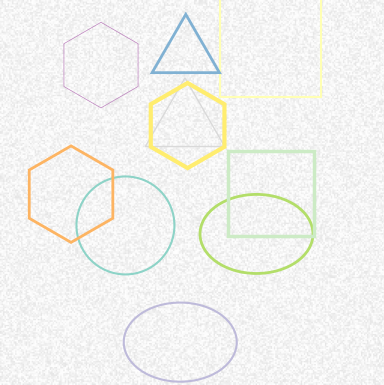[{"shape": "circle", "thickness": 1.5, "radius": 0.64, "center": [0.326, 0.414]}, {"shape": "square", "thickness": 1.5, "radius": 0.66, "center": [0.703, 0.878]}, {"shape": "oval", "thickness": 1.5, "radius": 0.73, "center": [0.468, 0.111]}, {"shape": "triangle", "thickness": 2, "radius": 0.51, "center": [0.483, 0.862]}, {"shape": "hexagon", "thickness": 2, "radius": 0.63, "center": [0.185, 0.496]}, {"shape": "oval", "thickness": 2, "radius": 0.73, "center": [0.666, 0.392]}, {"shape": "triangle", "thickness": 1, "radius": 0.59, "center": [0.48, 0.679]}, {"shape": "hexagon", "thickness": 0.5, "radius": 0.56, "center": [0.262, 0.831]}, {"shape": "square", "thickness": 2.5, "radius": 0.55, "center": [0.704, 0.498]}, {"shape": "hexagon", "thickness": 3, "radius": 0.55, "center": [0.487, 0.674]}]